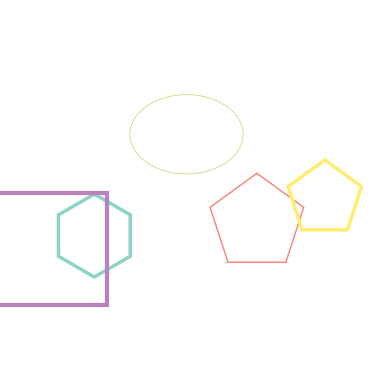[{"shape": "hexagon", "thickness": 2.5, "radius": 0.54, "center": [0.245, 0.388]}, {"shape": "pentagon", "thickness": 1, "radius": 0.64, "center": [0.667, 0.422]}, {"shape": "oval", "thickness": 0.5, "radius": 0.74, "center": [0.484, 0.651]}, {"shape": "square", "thickness": 3, "radius": 0.73, "center": [0.133, 0.353]}, {"shape": "pentagon", "thickness": 2.5, "radius": 0.5, "center": [0.844, 0.484]}]